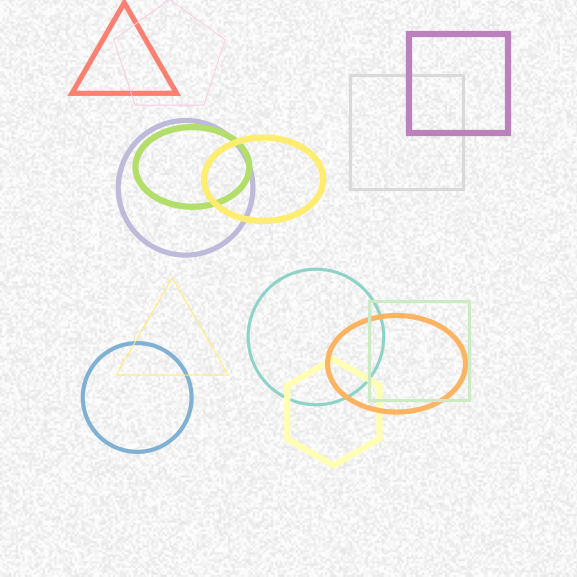[{"shape": "circle", "thickness": 1.5, "radius": 0.59, "center": [0.547, 0.416]}, {"shape": "hexagon", "thickness": 3, "radius": 0.46, "center": [0.577, 0.285]}, {"shape": "circle", "thickness": 2.5, "radius": 0.58, "center": [0.321, 0.674]}, {"shape": "triangle", "thickness": 2.5, "radius": 0.52, "center": [0.215, 0.89]}, {"shape": "circle", "thickness": 2, "radius": 0.47, "center": [0.238, 0.311]}, {"shape": "oval", "thickness": 2.5, "radius": 0.6, "center": [0.687, 0.369]}, {"shape": "oval", "thickness": 3, "radius": 0.49, "center": [0.333, 0.71]}, {"shape": "pentagon", "thickness": 0.5, "radius": 0.51, "center": [0.293, 0.899]}, {"shape": "square", "thickness": 1.5, "radius": 0.49, "center": [0.704, 0.77]}, {"shape": "square", "thickness": 3, "radius": 0.43, "center": [0.793, 0.855]}, {"shape": "square", "thickness": 1.5, "radius": 0.43, "center": [0.726, 0.393]}, {"shape": "oval", "thickness": 3, "radius": 0.52, "center": [0.457, 0.689]}, {"shape": "triangle", "thickness": 0.5, "radius": 0.56, "center": [0.298, 0.406]}]